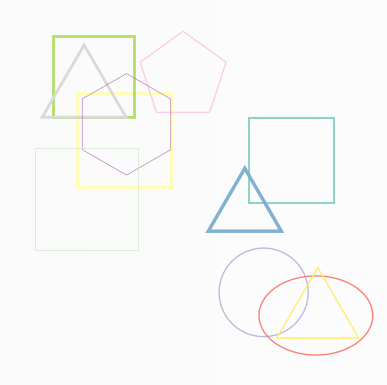[{"shape": "square", "thickness": 1.5, "radius": 0.55, "center": [0.753, 0.583]}, {"shape": "square", "thickness": 2, "radius": 0.61, "center": [0.32, 0.635]}, {"shape": "circle", "thickness": 1, "radius": 0.57, "center": [0.68, 0.241]}, {"shape": "oval", "thickness": 1, "radius": 0.73, "center": [0.815, 0.181]}, {"shape": "triangle", "thickness": 2.5, "radius": 0.54, "center": [0.632, 0.454]}, {"shape": "square", "thickness": 2, "radius": 0.52, "center": [0.241, 0.801]}, {"shape": "pentagon", "thickness": 1, "radius": 0.58, "center": [0.473, 0.802]}, {"shape": "triangle", "thickness": 2, "radius": 0.62, "center": [0.217, 0.758]}, {"shape": "hexagon", "thickness": 0.5, "radius": 0.66, "center": [0.326, 0.677]}, {"shape": "square", "thickness": 0.5, "radius": 0.66, "center": [0.223, 0.483]}, {"shape": "triangle", "thickness": 1, "radius": 0.61, "center": [0.82, 0.183]}]